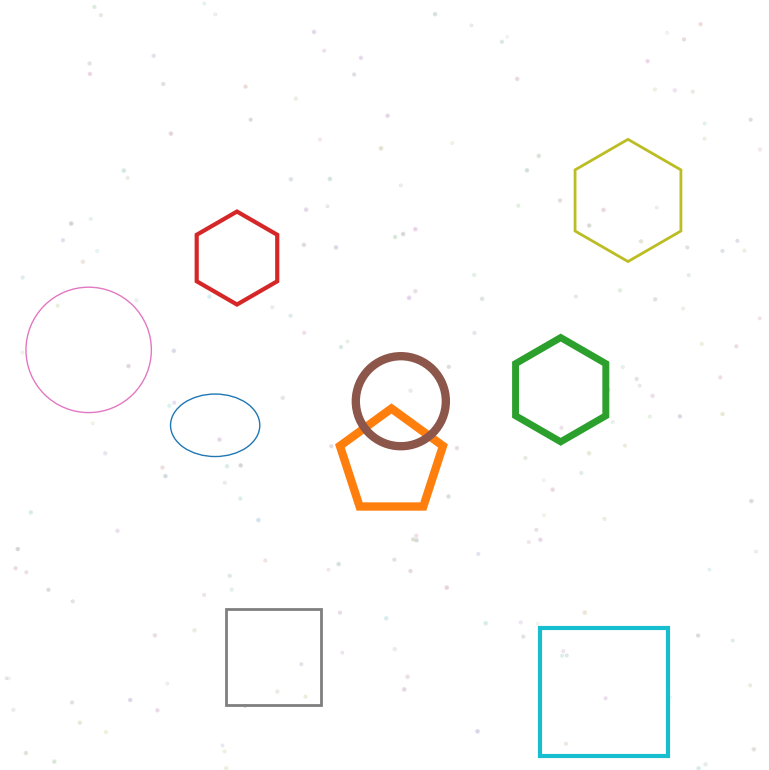[{"shape": "oval", "thickness": 0.5, "radius": 0.29, "center": [0.279, 0.448]}, {"shape": "pentagon", "thickness": 3, "radius": 0.35, "center": [0.508, 0.399]}, {"shape": "hexagon", "thickness": 2.5, "radius": 0.34, "center": [0.728, 0.494]}, {"shape": "hexagon", "thickness": 1.5, "radius": 0.3, "center": [0.308, 0.665]}, {"shape": "circle", "thickness": 3, "radius": 0.29, "center": [0.521, 0.479]}, {"shape": "circle", "thickness": 0.5, "radius": 0.41, "center": [0.115, 0.546]}, {"shape": "square", "thickness": 1, "radius": 0.31, "center": [0.355, 0.147]}, {"shape": "hexagon", "thickness": 1, "radius": 0.4, "center": [0.816, 0.74]}, {"shape": "square", "thickness": 1.5, "radius": 0.42, "center": [0.785, 0.101]}]